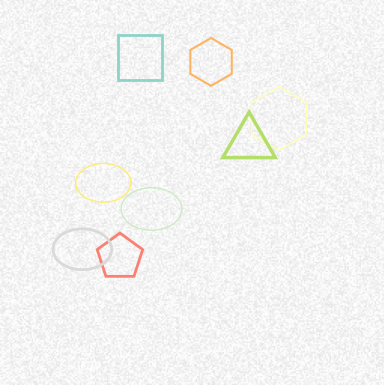[{"shape": "square", "thickness": 2, "radius": 0.29, "center": [0.363, 0.85]}, {"shape": "hexagon", "thickness": 1, "radius": 0.41, "center": [0.724, 0.692]}, {"shape": "pentagon", "thickness": 2, "radius": 0.31, "center": [0.312, 0.333]}, {"shape": "hexagon", "thickness": 1.5, "radius": 0.31, "center": [0.548, 0.839]}, {"shape": "triangle", "thickness": 2.5, "radius": 0.39, "center": [0.647, 0.63]}, {"shape": "oval", "thickness": 2, "radius": 0.38, "center": [0.214, 0.353]}, {"shape": "oval", "thickness": 1, "radius": 0.39, "center": [0.394, 0.457]}, {"shape": "oval", "thickness": 1, "radius": 0.36, "center": [0.268, 0.525]}]